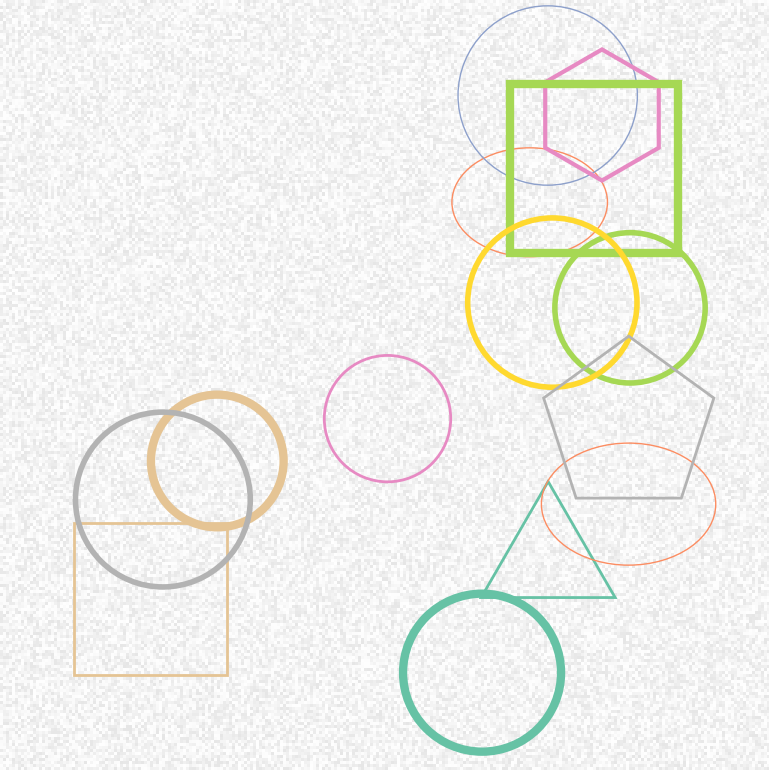[{"shape": "triangle", "thickness": 1, "radius": 0.5, "center": [0.712, 0.274]}, {"shape": "circle", "thickness": 3, "radius": 0.51, "center": [0.626, 0.126]}, {"shape": "oval", "thickness": 0.5, "radius": 0.57, "center": [0.816, 0.345]}, {"shape": "oval", "thickness": 0.5, "radius": 0.51, "center": [0.688, 0.737]}, {"shape": "circle", "thickness": 0.5, "radius": 0.58, "center": [0.711, 0.876]}, {"shape": "hexagon", "thickness": 1.5, "radius": 0.43, "center": [0.782, 0.851]}, {"shape": "circle", "thickness": 1, "radius": 0.41, "center": [0.503, 0.456]}, {"shape": "square", "thickness": 3, "radius": 0.55, "center": [0.771, 0.781]}, {"shape": "circle", "thickness": 2, "radius": 0.49, "center": [0.818, 0.6]}, {"shape": "circle", "thickness": 2, "radius": 0.55, "center": [0.717, 0.607]}, {"shape": "circle", "thickness": 3, "radius": 0.43, "center": [0.282, 0.401]}, {"shape": "square", "thickness": 1, "radius": 0.5, "center": [0.195, 0.222]}, {"shape": "pentagon", "thickness": 1, "radius": 0.58, "center": [0.817, 0.447]}, {"shape": "circle", "thickness": 2, "radius": 0.57, "center": [0.212, 0.351]}]